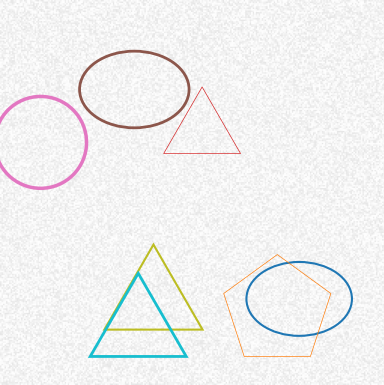[{"shape": "oval", "thickness": 1.5, "radius": 0.69, "center": [0.777, 0.224]}, {"shape": "pentagon", "thickness": 0.5, "radius": 0.73, "center": [0.72, 0.192]}, {"shape": "triangle", "thickness": 0.5, "radius": 0.58, "center": [0.525, 0.659]}, {"shape": "oval", "thickness": 2, "radius": 0.71, "center": [0.349, 0.768]}, {"shape": "circle", "thickness": 2.5, "radius": 0.6, "center": [0.105, 0.63]}, {"shape": "triangle", "thickness": 1.5, "radius": 0.74, "center": [0.399, 0.217]}, {"shape": "triangle", "thickness": 2, "radius": 0.72, "center": [0.359, 0.146]}]